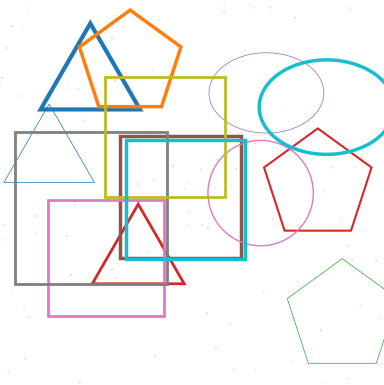[{"shape": "triangle", "thickness": 0.5, "radius": 0.68, "center": [0.128, 0.594]}, {"shape": "triangle", "thickness": 3, "radius": 0.75, "center": [0.235, 0.79]}, {"shape": "pentagon", "thickness": 2.5, "radius": 0.69, "center": [0.338, 0.835]}, {"shape": "pentagon", "thickness": 0.5, "radius": 0.75, "center": [0.889, 0.178]}, {"shape": "triangle", "thickness": 2, "radius": 0.69, "center": [0.359, 0.332]}, {"shape": "pentagon", "thickness": 1.5, "radius": 0.73, "center": [0.825, 0.52]}, {"shape": "oval", "thickness": 0.5, "radius": 0.75, "center": [0.692, 0.759]}, {"shape": "square", "thickness": 2.5, "radius": 0.79, "center": [0.47, 0.488]}, {"shape": "square", "thickness": 2, "radius": 0.75, "center": [0.275, 0.329]}, {"shape": "circle", "thickness": 1, "radius": 0.68, "center": [0.677, 0.498]}, {"shape": "square", "thickness": 2, "radius": 0.98, "center": [0.237, 0.46]}, {"shape": "square", "thickness": 2, "radius": 0.78, "center": [0.428, 0.644]}, {"shape": "square", "thickness": 2.5, "radius": 0.77, "center": [0.482, 0.481]}, {"shape": "oval", "thickness": 2.5, "radius": 0.88, "center": [0.849, 0.722]}]